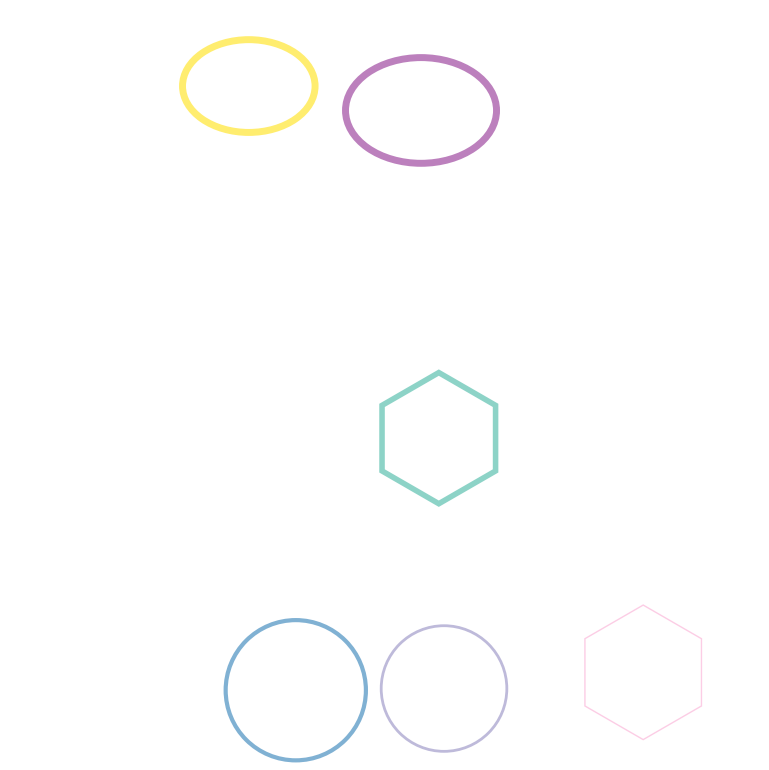[{"shape": "hexagon", "thickness": 2, "radius": 0.43, "center": [0.57, 0.431]}, {"shape": "circle", "thickness": 1, "radius": 0.41, "center": [0.577, 0.106]}, {"shape": "circle", "thickness": 1.5, "radius": 0.46, "center": [0.384, 0.104]}, {"shape": "hexagon", "thickness": 0.5, "radius": 0.44, "center": [0.835, 0.127]}, {"shape": "oval", "thickness": 2.5, "radius": 0.49, "center": [0.547, 0.857]}, {"shape": "oval", "thickness": 2.5, "radius": 0.43, "center": [0.323, 0.888]}]